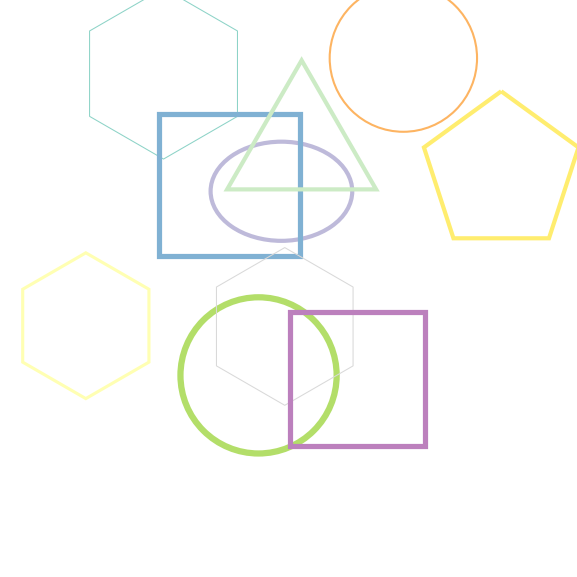[{"shape": "hexagon", "thickness": 0.5, "radius": 0.74, "center": [0.283, 0.872]}, {"shape": "hexagon", "thickness": 1.5, "radius": 0.63, "center": [0.149, 0.435]}, {"shape": "oval", "thickness": 2, "radius": 0.61, "center": [0.487, 0.668]}, {"shape": "square", "thickness": 2.5, "radius": 0.61, "center": [0.398, 0.679]}, {"shape": "circle", "thickness": 1, "radius": 0.64, "center": [0.698, 0.899]}, {"shape": "circle", "thickness": 3, "radius": 0.68, "center": [0.448, 0.349]}, {"shape": "hexagon", "thickness": 0.5, "radius": 0.68, "center": [0.493, 0.434]}, {"shape": "square", "thickness": 2.5, "radius": 0.58, "center": [0.619, 0.343]}, {"shape": "triangle", "thickness": 2, "radius": 0.74, "center": [0.522, 0.746]}, {"shape": "pentagon", "thickness": 2, "radius": 0.7, "center": [0.868, 0.7]}]